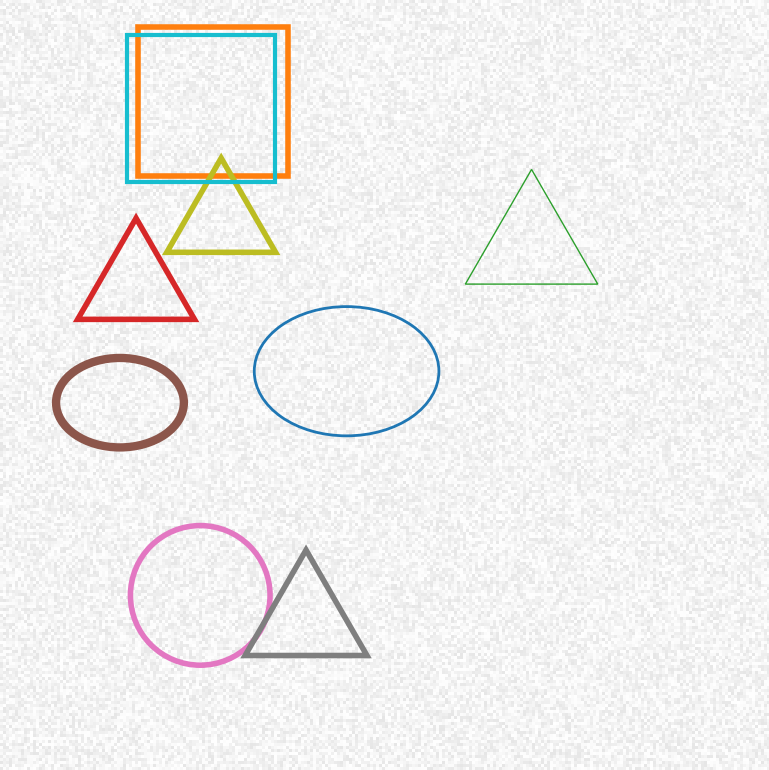[{"shape": "oval", "thickness": 1, "radius": 0.6, "center": [0.45, 0.518]}, {"shape": "square", "thickness": 2, "radius": 0.49, "center": [0.276, 0.868]}, {"shape": "triangle", "thickness": 0.5, "radius": 0.5, "center": [0.69, 0.681]}, {"shape": "triangle", "thickness": 2, "radius": 0.44, "center": [0.177, 0.629]}, {"shape": "oval", "thickness": 3, "radius": 0.41, "center": [0.156, 0.477]}, {"shape": "circle", "thickness": 2, "radius": 0.45, "center": [0.26, 0.227]}, {"shape": "triangle", "thickness": 2, "radius": 0.46, "center": [0.397, 0.194]}, {"shape": "triangle", "thickness": 2, "radius": 0.41, "center": [0.287, 0.713]}, {"shape": "square", "thickness": 1.5, "radius": 0.48, "center": [0.261, 0.859]}]